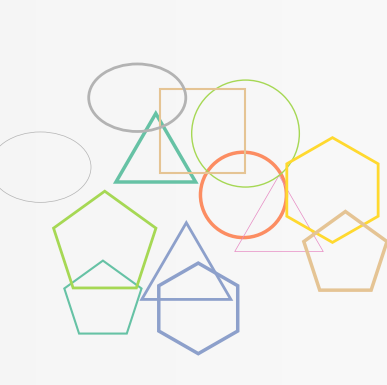[{"shape": "pentagon", "thickness": 1.5, "radius": 0.52, "center": [0.266, 0.218]}, {"shape": "triangle", "thickness": 2.5, "radius": 0.59, "center": [0.402, 0.587]}, {"shape": "circle", "thickness": 2.5, "radius": 0.55, "center": [0.628, 0.494]}, {"shape": "triangle", "thickness": 2, "radius": 0.66, "center": [0.481, 0.289]}, {"shape": "hexagon", "thickness": 2.5, "radius": 0.59, "center": [0.512, 0.199]}, {"shape": "triangle", "thickness": 0.5, "radius": 0.66, "center": [0.72, 0.412]}, {"shape": "pentagon", "thickness": 2, "radius": 0.69, "center": [0.27, 0.364]}, {"shape": "circle", "thickness": 1, "radius": 0.69, "center": [0.634, 0.653]}, {"shape": "hexagon", "thickness": 2, "radius": 0.68, "center": [0.858, 0.506]}, {"shape": "pentagon", "thickness": 2.5, "radius": 0.56, "center": [0.891, 0.338]}, {"shape": "square", "thickness": 1.5, "radius": 0.55, "center": [0.523, 0.66]}, {"shape": "oval", "thickness": 2, "radius": 0.63, "center": [0.354, 0.746]}, {"shape": "oval", "thickness": 0.5, "radius": 0.65, "center": [0.104, 0.566]}]